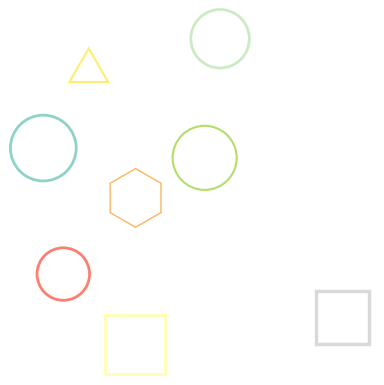[{"shape": "circle", "thickness": 2, "radius": 0.43, "center": [0.112, 0.615]}, {"shape": "square", "thickness": 2, "radius": 0.39, "center": [0.351, 0.105]}, {"shape": "circle", "thickness": 2, "radius": 0.34, "center": [0.164, 0.288]}, {"shape": "hexagon", "thickness": 1, "radius": 0.38, "center": [0.352, 0.486]}, {"shape": "circle", "thickness": 1.5, "radius": 0.42, "center": [0.532, 0.59]}, {"shape": "square", "thickness": 2.5, "radius": 0.34, "center": [0.89, 0.175]}, {"shape": "circle", "thickness": 2, "radius": 0.38, "center": [0.572, 0.899]}, {"shape": "triangle", "thickness": 1.5, "radius": 0.29, "center": [0.231, 0.816]}]